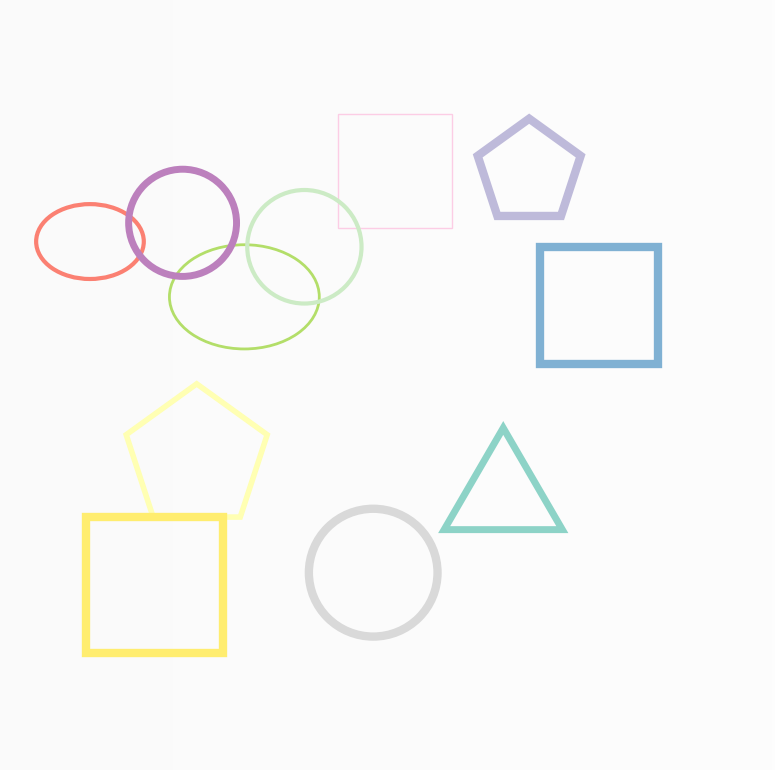[{"shape": "triangle", "thickness": 2.5, "radius": 0.44, "center": [0.649, 0.356]}, {"shape": "pentagon", "thickness": 2, "radius": 0.48, "center": [0.254, 0.406]}, {"shape": "pentagon", "thickness": 3, "radius": 0.35, "center": [0.683, 0.776]}, {"shape": "oval", "thickness": 1.5, "radius": 0.35, "center": [0.116, 0.686]}, {"shape": "square", "thickness": 3, "radius": 0.38, "center": [0.773, 0.603]}, {"shape": "oval", "thickness": 1, "radius": 0.48, "center": [0.315, 0.614]}, {"shape": "square", "thickness": 0.5, "radius": 0.37, "center": [0.51, 0.778]}, {"shape": "circle", "thickness": 3, "radius": 0.42, "center": [0.482, 0.256]}, {"shape": "circle", "thickness": 2.5, "radius": 0.35, "center": [0.236, 0.711]}, {"shape": "circle", "thickness": 1.5, "radius": 0.37, "center": [0.393, 0.68]}, {"shape": "square", "thickness": 3, "radius": 0.44, "center": [0.199, 0.24]}]